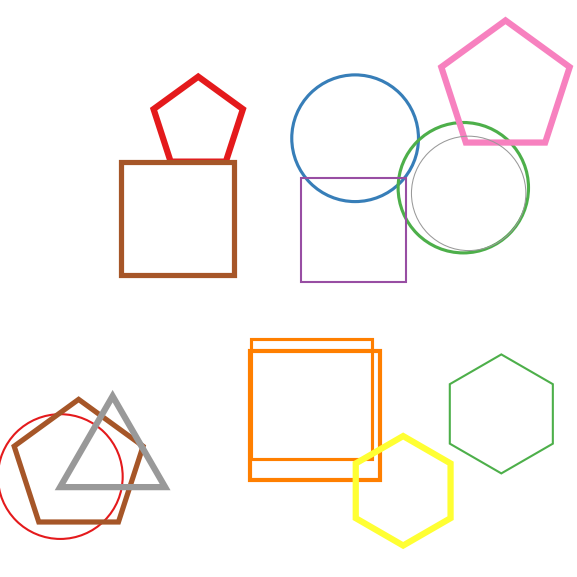[{"shape": "pentagon", "thickness": 3, "radius": 0.41, "center": [0.343, 0.785]}, {"shape": "circle", "thickness": 1, "radius": 0.54, "center": [0.104, 0.174]}, {"shape": "circle", "thickness": 1.5, "radius": 0.55, "center": [0.615, 0.76]}, {"shape": "circle", "thickness": 1.5, "radius": 0.56, "center": [0.802, 0.674]}, {"shape": "hexagon", "thickness": 1, "radius": 0.52, "center": [0.868, 0.282]}, {"shape": "square", "thickness": 1, "radius": 0.45, "center": [0.612, 0.601]}, {"shape": "square", "thickness": 2, "radius": 0.56, "center": [0.545, 0.28]}, {"shape": "square", "thickness": 1.5, "radius": 0.52, "center": [0.539, 0.308]}, {"shape": "hexagon", "thickness": 3, "radius": 0.47, "center": [0.698, 0.149]}, {"shape": "square", "thickness": 2.5, "radius": 0.49, "center": [0.307, 0.621]}, {"shape": "pentagon", "thickness": 2.5, "radius": 0.59, "center": [0.136, 0.19]}, {"shape": "pentagon", "thickness": 3, "radius": 0.58, "center": [0.875, 0.847]}, {"shape": "circle", "thickness": 0.5, "radius": 0.5, "center": [0.812, 0.664]}, {"shape": "triangle", "thickness": 3, "radius": 0.52, "center": [0.195, 0.208]}]